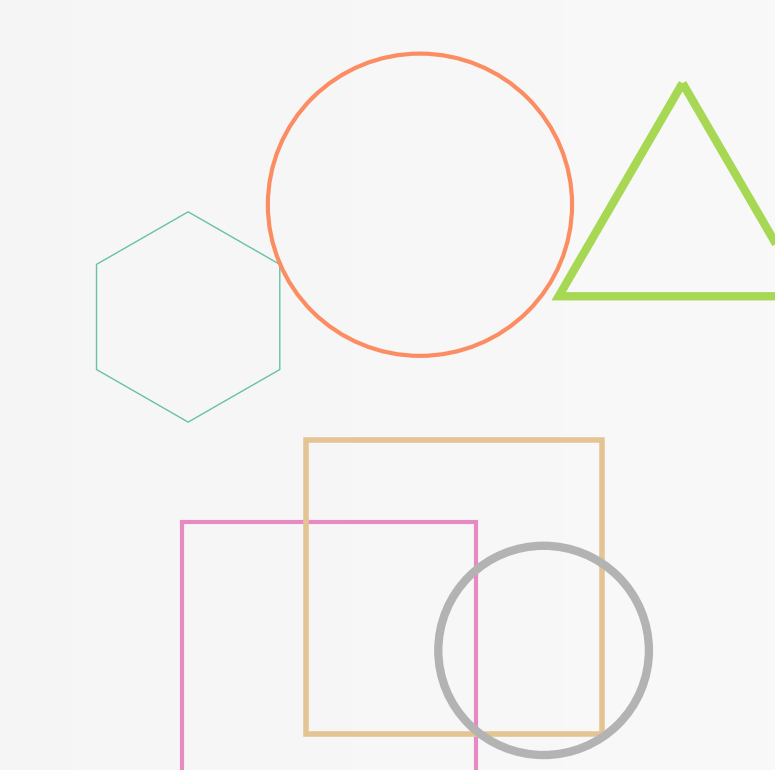[{"shape": "hexagon", "thickness": 0.5, "radius": 0.68, "center": [0.243, 0.588]}, {"shape": "circle", "thickness": 1.5, "radius": 0.98, "center": [0.542, 0.734]}, {"shape": "square", "thickness": 1.5, "radius": 0.95, "center": [0.424, 0.132]}, {"shape": "triangle", "thickness": 3, "radius": 0.92, "center": [0.881, 0.707]}, {"shape": "square", "thickness": 2, "radius": 0.96, "center": [0.586, 0.238]}, {"shape": "circle", "thickness": 3, "radius": 0.68, "center": [0.701, 0.155]}]